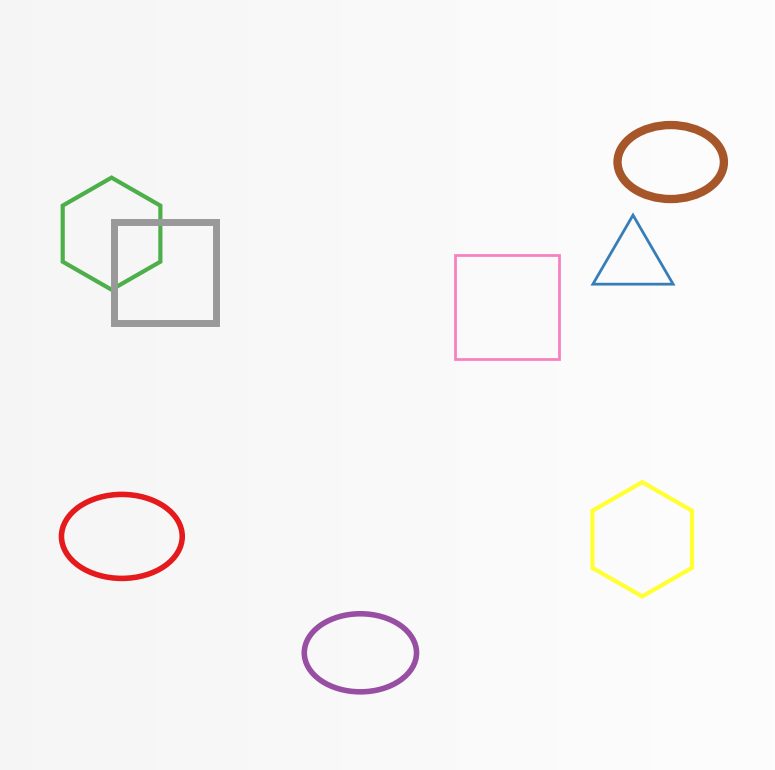[{"shape": "oval", "thickness": 2, "radius": 0.39, "center": [0.157, 0.303]}, {"shape": "triangle", "thickness": 1, "radius": 0.3, "center": [0.817, 0.661]}, {"shape": "hexagon", "thickness": 1.5, "radius": 0.36, "center": [0.144, 0.697]}, {"shape": "oval", "thickness": 2, "radius": 0.36, "center": [0.465, 0.152]}, {"shape": "hexagon", "thickness": 1.5, "radius": 0.37, "center": [0.829, 0.3]}, {"shape": "oval", "thickness": 3, "radius": 0.34, "center": [0.865, 0.79]}, {"shape": "square", "thickness": 1, "radius": 0.34, "center": [0.655, 0.601]}, {"shape": "square", "thickness": 2.5, "radius": 0.33, "center": [0.213, 0.646]}]